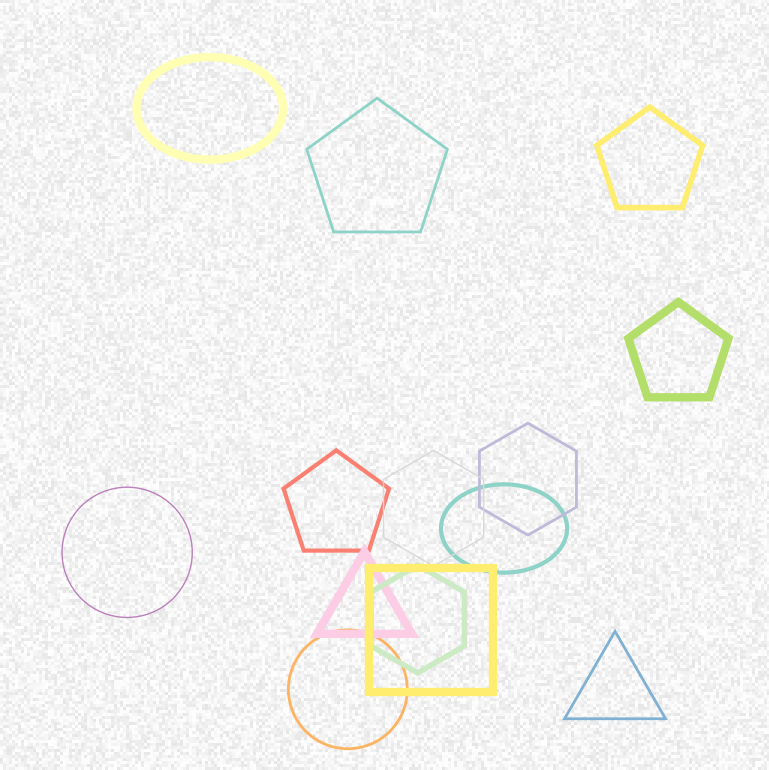[{"shape": "pentagon", "thickness": 1, "radius": 0.48, "center": [0.49, 0.776]}, {"shape": "oval", "thickness": 1.5, "radius": 0.41, "center": [0.655, 0.314]}, {"shape": "oval", "thickness": 3, "radius": 0.48, "center": [0.273, 0.859]}, {"shape": "hexagon", "thickness": 1, "radius": 0.36, "center": [0.686, 0.378]}, {"shape": "pentagon", "thickness": 1.5, "radius": 0.36, "center": [0.437, 0.343]}, {"shape": "triangle", "thickness": 1, "radius": 0.38, "center": [0.799, 0.104]}, {"shape": "circle", "thickness": 1, "radius": 0.39, "center": [0.452, 0.105]}, {"shape": "pentagon", "thickness": 3, "radius": 0.34, "center": [0.881, 0.539]}, {"shape": "triangle", "thickness": 3, "radius": 0.36, "center": [0.473, 0.212]}, {"shape": "hexagon", "thickness": 0.5, "radius": 0.38, "center": [0.563, 0.34]}, {"shape": "circle", "thickness": 0.5, "radius": 0.42, "center": [0.165, 0.283]}, {"shape": "hexagon", "thickness": 2, "radius": 0.35, "center": [0.542, 0.196]}, {"shape": "square", "thickness": 3, "radius": 0.4, "center": [0.56, 0.182]}, {"shape": "pentagon", "thickness": 2, "radius": 0.36, "center": [0.844, 0.789]}]